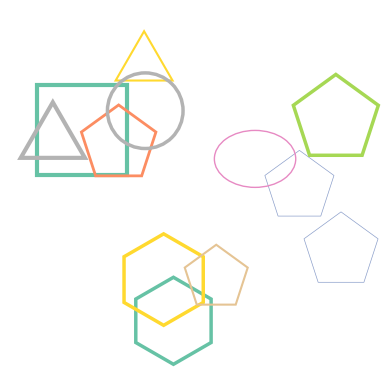[{"shape": "hexagon", "thickness": 2.5, "radius": 0.56, "center": [0.451, 0.167]}, {"shape": "square", "thickness": 3, "radius": 0.59, "center": [0.212, 0.663]}, {"shape": "pentagon", "thickness": 2, "radius": 0.51, "center": [0.308, 0.626]}, {"shape": "pentagon", "thickness": 0.5, "radius": 0.47, "center": [0.778, 0.515]}, {"shape": "pentagon", "thickness": 0.5, "radius": 0.51, "center": [0.886, 0.349]}, {"shape": "oval", "thickness": 1, "radius": 0.53, "center": [0.662, 0.587]}, {"shape": "pentagon", "thickness": 2.5, "radius": 0.58, "center": [0.872, 0.691]}, {"shape": "hexagon", "thickness": 2.5, "radius": 0.59, "center": [0.425, 0.274]}, {"shape": "triangle", "thickness": 1.5, "radius": 0.43, "center": [0.374, 0.834]}, {"shape": "pentagon", "thickness": 1.5, "radius": 0.43, "center": [0.562, 0.278]}, {"shape": "circle", "thickness": 2.5, "radius": 0.49, "center": [0.377, 0.712]}, {"shape": "triangle", "thickness": 3, "radius": 0.48, "center": [0.137, 0.638]}]